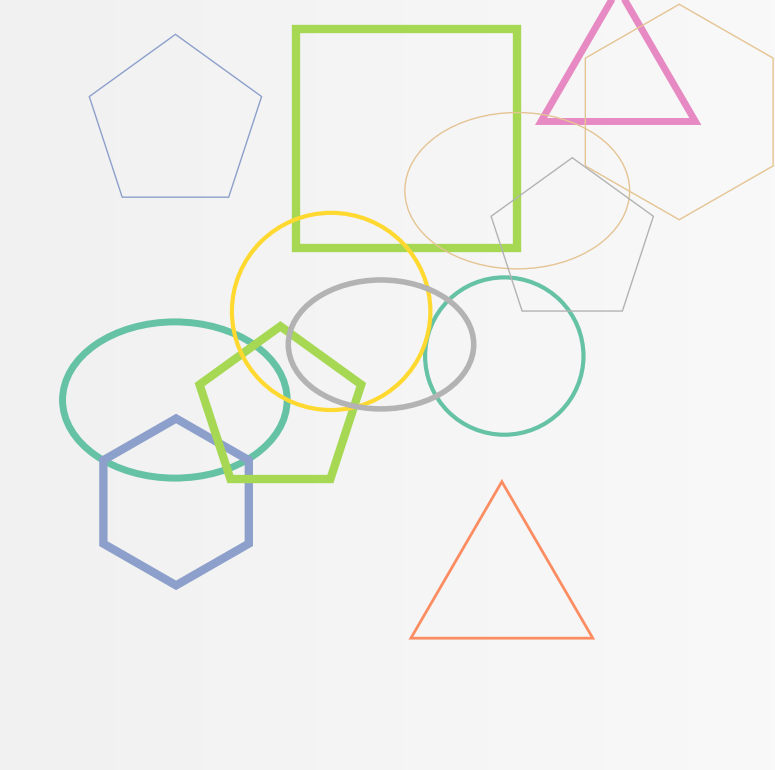[{"shape": "circle", "thickness": 1.5, "radius": 0.51, "center": [0.651, 0.538]}, {"shape": "oval", "thickness": 2.5, "radius": 0.72, "center": [0.226, 0.481]}, {"shape": "triangle", "thickness": 1, "radius": 0.68, "center": [0.648, 0.239]}, {"shape": "hexagon", "thickness": 3, "radius": 0.54, "center": [0.227, 0.348]}, {"shape": "pentagon", "thickness": 0.5, "radius": 0.58, "center": [0.226, 0.838]}, {"shape": "triangle", "thickness": 2.5, "radius": 0.58, "center": [0.798, 0.9]}, {"shape": "square", "thickness": 3, "radius": 0.71, "center": [0.525, 0.82]}, {"shape": "pentagon", "thickness": 3, "radius": 0.55, "center": [0.362, 0.467]}, {"shape": "circle", "thickness": 1.5, "radius": 0.64, "center": [0.427, 0.596]}, {"shape": "hexagon", "thickness": 0.5, "radius": 0.7, "center": [0.876, 0.855]}, {"shape": "oval", "thickness": 0.5, "radius": 0.73, "center": [0.667, 0.752]}, {"shape": "oval", "thickness": 2, "radius": 0.6, "center": [0.492, 0.553]}, {"shape": "pentagon", "thickness": 0.5, "radius": 0.55, "center": [0.738, 0.685]}]